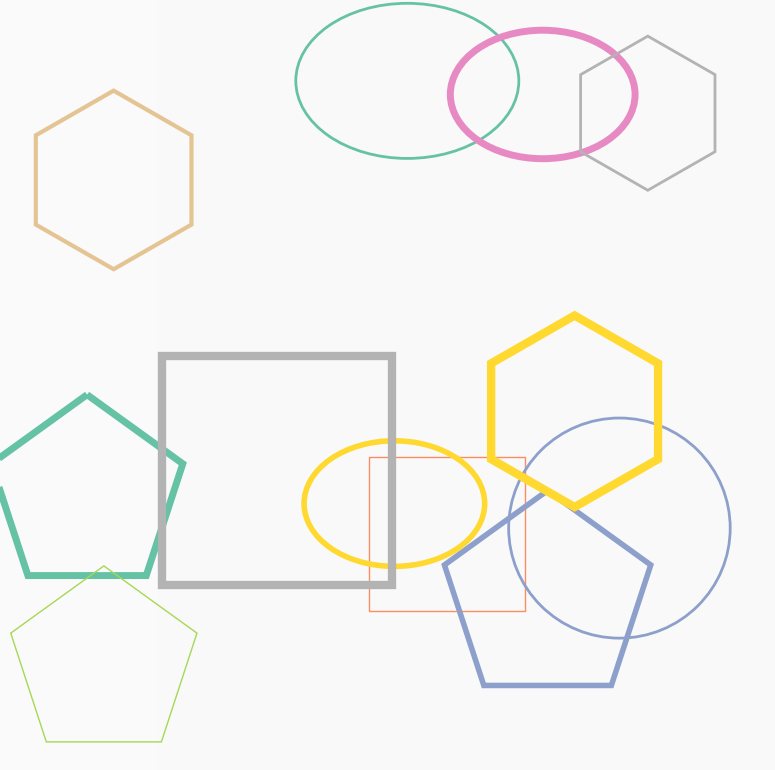[{"shape": "pentagon", "thickness": 2.5, "radius": 0.65, "center": [0.112, 0.358]}, {"shape": "oval", "thickness": 1, "radius": 0.72, "center": [0.526, 0.895]}, {"shape": "square", "thickness": 0.5, "radius": 0.5, "center": [0.576, 0.306]}, {"shape": "pentagon", "thickness": 2, "radius": 0.7, "center": [0.707, 0.223]}, {"shape": "circle", "thickness": 1, "radius": 0.71, "center": [0.799, 0.314]}, {"shape": "oval", "thickness": 2.5, "radius": 0.6, "center": [0.7, 0.877]}, {"shape": "pentagon", "thickness": 0.5, "radius": 0.63, "center": [0.134, 0.139]}, {"shape": "hexagon", "thickness": 3, "radius": 0.62, "center": [0.741, 0.466]}, {"shape": "oval", "thickness": 2, "radius": 0.58, "center": [0.509, 0.346]}, {"shape": "hexagon", "thickness": 1.5, "radius": 0.58, "center": [0.147, 0.766]}, {"shape": "hexagon", "thickness": 1, "radius": 0.5, "center": [0.836, 0.853]}, {"shape": "square", "thickness": 3, "radius": 0.74, "center": [0.357, 0.389]}]